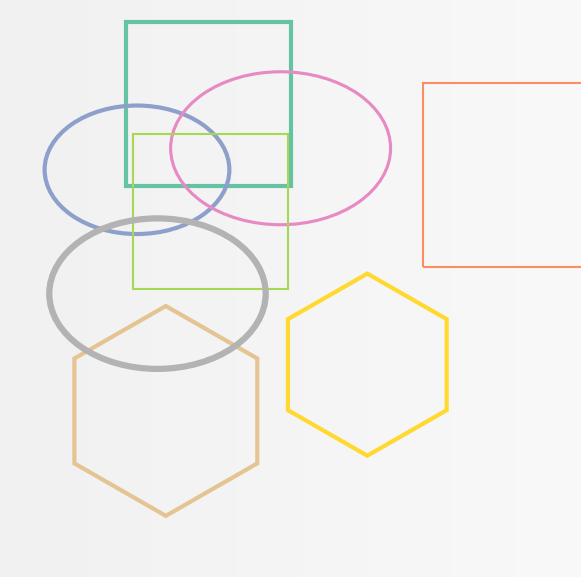[{"shape": "square", "thickness": 2, "radius": 0.71, "center": [0.359, 0.819]}, {"shape": "square", "thickness": 1, "radius": 0.8, "center": [0.887, 0.696]}, {"shape": "oval", "thickness": 2, "radius": 0.79, "center": [0.236, 0.705]}, {"shape": "oval", "thickness": 1.5, "radius": 0.95, "center": [0.483, 0.742]}, {"shape": "square", "thickness": 1, "radius": 0.67, "center": [0.362, 0.633]}, {"shape": "hexagon", "thickness": 2, "radius": 0.79, "center": [0.632, 0.368]}, {"shape": "hexagon", "thickness": 2, "radius": 0.91, "center": [0.285, 0.288]}, {"shape": "oval", "thickness": 3, "radius": 0.93, "center": [0.271, 0.491]}]